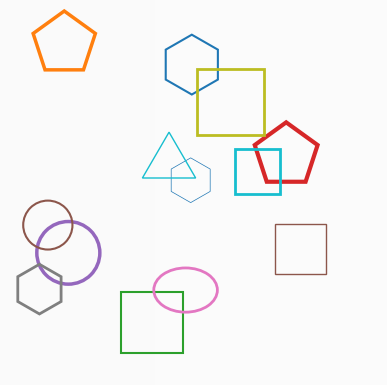[{"shape": "hexagon", "thickness": 1.5, "radius": 0.39, "center": [0.495, 0.832]}, {"shape": "hexagon", "thickness": 0.5, "radius": 0.29, "center": [0.492, 0.532]}, {"shape": "pentagon", "thickness": 2.5, "radius": 0.42, "center": [0.166, 0.887]}, {"shape": "square", "thickness": 1.5, "radius": 0.4, "center": [0.393, 0.162]}, {"shape": "pentagon", "thickness": 3, "radius": 0.43, "center": [0.739, 0.597]}, {"shape": "circle", "thickness": 2.5, "radius": 0.41, "center": [0.176, 0.343]}, {"shape": "circle", "thickness": 1.5, "radius": 0.32, "center": [0.123, 0.415]}, {"shape": "square", "thickness": 1, "radius": 0.33, "center": [0.775, 0.353]}, {"shape": "oval", "thickness": 2, "radius": 0.41, "center": [0.479, 0.247]}, {"shape": "hexagon", "thickness": 2, "radius": 0.32, "center": [0.102, 0.249]}, {"shape": "square", "thickness": 2, "radius": 0.43, "center": [0.595, 0.736]}, {"shape": "square", "thickness": 2, "radius": 0.29, "center": [0.665, 0.554]}, {"shape": "triangle", "thickness": 1, "radius": 0.4, "center": [0.436, 0.577]}]